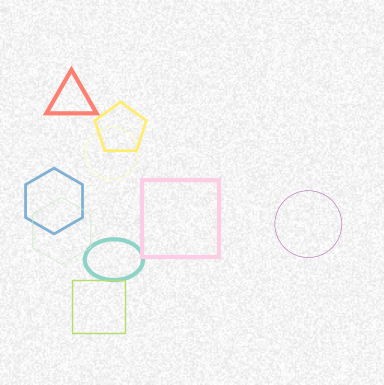[{"shape": "oval", "thickness": 3, "radius": 0.38, "center": [0.296, 0.326]}, {"shape": "circle", "thickness": 0.5, "radius": 0.34, "center": [0.29, 0.602]}, {"shape": "triangle", "thickness": 3, "radius": 0.38, "center": [0.186, 0.743]}, {"shape": "hexagon", "thickness": 2, "radius": 0.43, "center": [0.14, 0.478]}, {"shape": "square", "thickness": 1, "radius": 0.35, "center": [0.256, 0.204]}, {"shape": "square", "thickness": 3, "radius": 0.5, "center": [0.469, 0.433]}, {"shape": "circle", "thickness": 0.5, "radius": 0.43, "center": [0.801, 0.418]}, {"shape": "hexagon", "thickness": 0.5, "radius": 0.43, "center": [0.16, 0.4]}, {"shape": "pentagon", "thickness": 2, "radius": 0.35, "center": [0.313, 0.665]}]